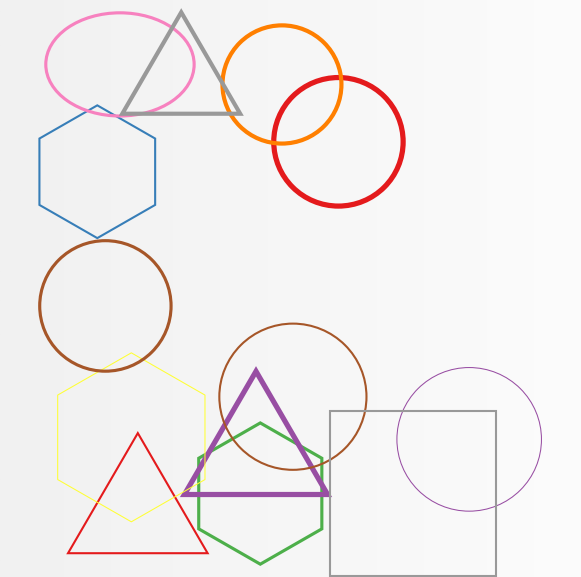[{"shape": "triangle", "thickness": 1, "radius": 0.69, "center": [0.237, 0.111]}, {"shape": "circle", "thickness": 2.5, "radius": 0.56, "center": [0.582, 0.754]}, {"shape": "hexagon", "thickness": 1, "radius": 0.57, "center": [0.167, 0.702]}, {"shape": "hexagon", "thickness": 1.5, "radius": 0.61, "center": [0.448, 0.144]}, {"shape": "circle", "thickness": 0.5, "radius": 0.62, "center": [0.807, 0.238]}, {"shape": "triangle", "thickness": 2.5, "radius": 0.71, "center": [0.44, 0.214]}, {"shape": "circle", "thickness": 2, "radius": 0.51, "center": [0.485, 0.853]}, {"shape": "hexagon", "thickness": 0.5, "radius": 0.73, "center": [0.226, 0.242]}, {"shape": "circle", "thickness": 1, "radius": 0.63, "center": [0.504, 0.312]}, {"shape": "circle", "thickness": 1.5, "radius": 0.56, "center": [0.181, 0.469]}, {"shape": "oval", "thickness": 1.5, "radius": 0.64, "center": [0.206, 0.888]}, {"shape": "triangle", "thickness": 2, "radius": 0.59, "center": [0.312, 0.861]}, {"shape": "square", "thickness": 1, "radius": 0.71, "center": [0.71, 0.145]}]